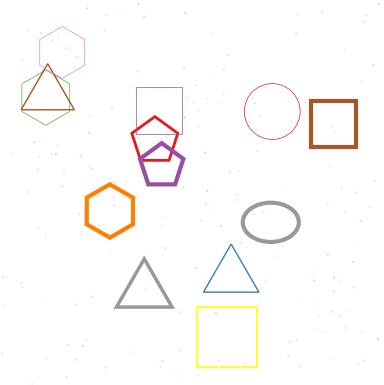[{"shape": "pentagon", "thickness": 2, "radius": 0.31, "center": [0.402, 0.634]}, {"shape": "circle", "thickness": 0.5, "radius": 0.36, "center": [0.707, 0.71]}, {"shape": "triangle", "thickness": 1, "radius": 0.42, "center": [0.6, 0.283]}, {"shape": "hexagon", "thickness": 0.5, "radius": 0.36, "center": [0.119, 0.746]}, {"shape": "square", "thickness": 0.5, "radius": 0.3, "center": [0.413, 0.712]}, {"shape": "pentagon", "thickness": 3, "radius": 0.3, "center": [0.42, 0.569]}, {"shape": "hexagon", "thickness": 3, "radius": 0.35, "center": [0.285, 0.452]}, {"shape": "square", "thickness": 1.5, "radius": 0.39, "center": [0.59, 0.124]}, {"shape": "triangle", "thickness": 1, "radius": 0.4, "center": [0.124, 0.755]}, {"shape": "square", "thickness": 3, "radius": 0.3, "center": [0.866, 0.678]}, {"shape": "hexagon", "thickness": 0.5, "radius": 0.34, "center": [0.162, 0.864]}, {"shape": "oval", "thickness": 3, "radius": 0.36, "center": [0.703, 0.423]}, {"shape": "triangle", "thickness": 2.5, "radius": 0.42, "center": [0.375, 0.244]}]